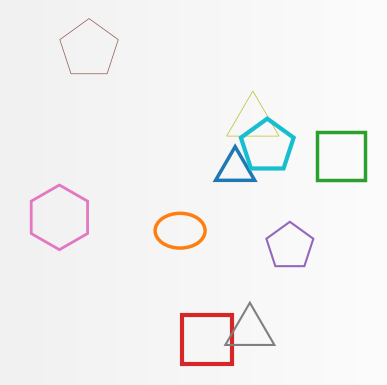[{"shape": "triangle", "thickness": 2.5, "radius": 0.29, "center": [0.607, 0.561]}, {"shape": "oval", "thickness": 2.5, "radius": 0.32, "center": [0.465, 0.401]}, {"shape": "square", "thickness": 2.5, "radius": 0.31, "center": [0.88, 0.594]}, {"shape": "square", "thickness": 3, "radius": 0.32, "center": [0.533, 0.118]}, {"shape": "pentagon", "thickness": 1.5, "radius": 0.32, "center": [0.748, 0.36]}, {"shape": "pentagon", "thickness": 0.5, "radius": 0.4, "center": [0.23, 0.873]}, {"shape": "hexagon", "thickness": 2, "radius": 0.42, "center": [0.153, 0.435]}, {"shape": "triangle", "thickness": 1.5, "radius": 0.37, "center": [0.645, 0.141]}, {"shape": "triangle", "thickness": 0.5, "radius": 0.39, "center": [0.653, 0.686]}, {"shape": "pentagon", "thickness": 3, "radius": 0.36, "center": [0.69, 0.62]}]